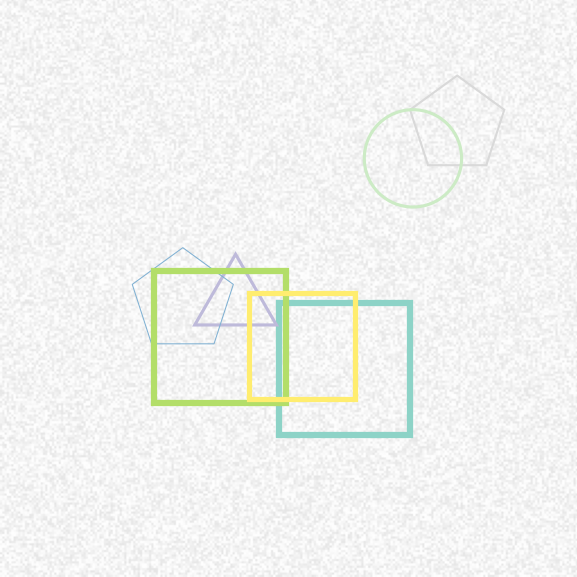[{"shape": "square", "thickness": 3, "radius": 0.57, "center": [0.597, 0.36]}, {"shape": "triangle", "thickness": 1.5, "radius": 0.41, "center": [0.408, 0.477]}, {"shape": "pentagon", "thickness": 0.5, "radius": 0.46, "center": [0.317, 0.478]}, {"shape": "square", "thickness": 3, "radius": 0.57, "center": [0.38, 0.416]}, {"shape": "pentagon", "thickness": 1, "radius": 0.43, "center": [0.792, 0.782]}, {"shape": "circle", "thickness": 1.5, "radius": 0.42, "center": [0.715, 0.725]}, {"shape": "square", "thickness": 2.5, "radius": 0.46, "center": [0.523, 0.4]}]